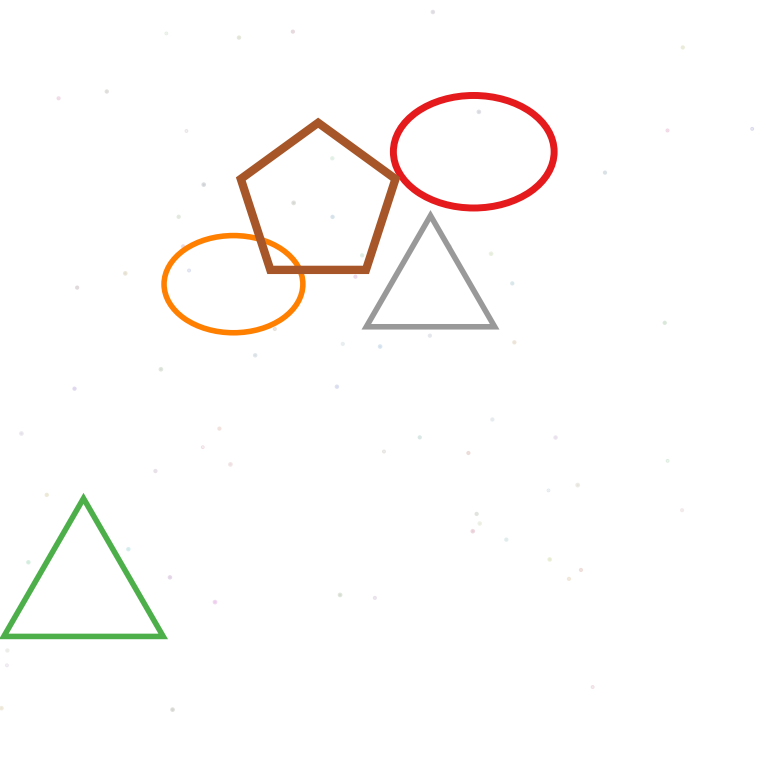[{"shape": "oval", "thickness": 2.5, "radius": 0.52, "center": [0.615, 0.803]}, {"shape": "triangle", "thickness": 2, "radius": 0.6, "center": [0.108, 0.233]}, {"shape": "oval", "thickness": 2, "radius": 0.45, "center": [0.303, 0.631]}, {"shape": "pentagon", "thickness": 3, "radius": 0.53, "center": [0.413, 0.735]}, {"shape": "triangle", "thickness": 2, "radius": 0.48, "center": [0.559, 0.624]}]